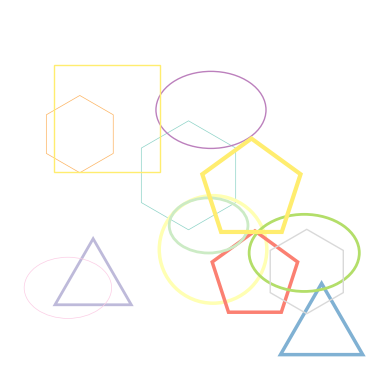[{"shape": "hexagon", "thickness": 0.5, "radius": 0.71, "center": [0.49, 0.545]}, {"shape": "circle", "thickness": 2.5, "radius": 0.7, "center": [0.553, 0.352]}, {"shape": "triangle", "thickness": 2, "radius": 0.57, "center": [0.242, 0.266]}, {"shape": "pentagon", "thickness": 2.5, "radius": 0.58, "center": [0.662, 0.283]}, {"shape": "triangle", "thickness": 2.5, "radius": 0.62, "center": [0.835, 0.141]}, {"shape": "hexagon", "thickness": 0.5, "radius": 0.5, "center": [0.207, 0.652]}, {"shape": "oval", "thickness": 2, "radius": 0.72, "center": [0.79, 0.343]}, {"shape": "oval", "thickness": 0.5, "radius": 0.57, "center": [0.176, 0.252]}, {"shape": "hexagon", "thickness": 1, "radius": 0.55, "center": [0.797, 0.295]}, {"shape": "oval", "thickness": 1, "radius": 0.71, "center": [0.548, 0.715]}, {"shape": "oval", "thickness": 2, "radius": 0.51, "center": [0.542, 0.414]}, {"shape": "pentagon", "thickness": 3, "radius": 0.67, "center": [0.653, 0.506]}, {"shape": "square", "thickness": 1, "radius": 0.69, "center": [0.278, 0.691]}]